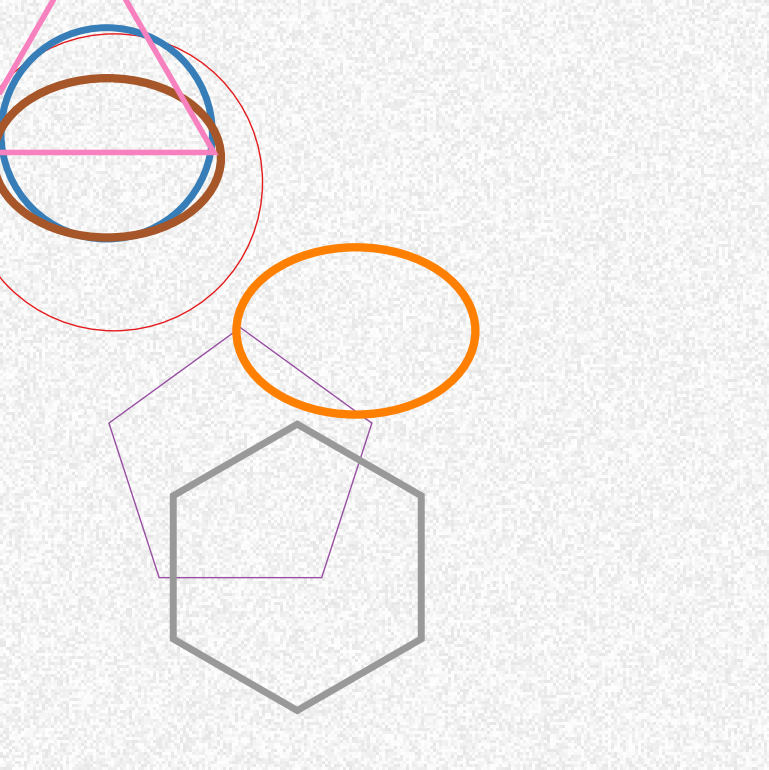[{"shape": "circle", "thickness": 0.5, "radius": 0.96, "center": [0.148, 0.763]}, {"shape": "circle", "thickness": 2.5, "radius": 0.69, "center": [0.139, 0.827]}, {"shape": "pentagon", "thickness": 0.5, "radius": 0.9, "center": [0.312, 0.395]}, {"shape": "oval", "thickness": 3, "radius": 0.78, "center": [0.462, 0.57]}, {"shape": "oval", "thickness": 3, "radius": 0.74, "center": [0.139, 0.795]}, {"shape": "triangle", "thickness": 2, "radius": 0.93, "center": [0.116, 0.895]}, {"shape": "hexagon", "thickness": 2.5, "radius": 0.93, "center": [0.386, 0.263]}]